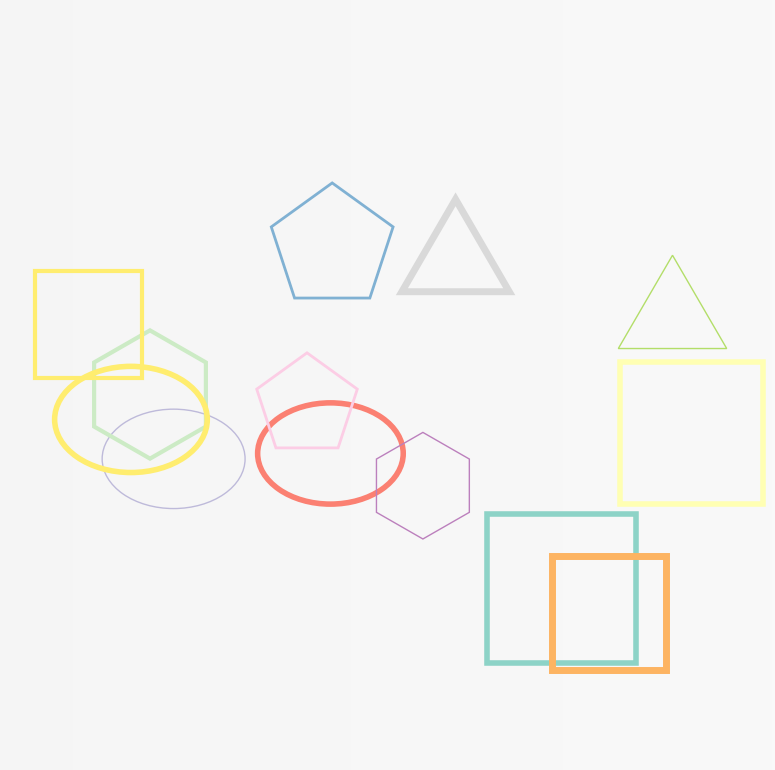[{"shape": "square", "thickness": 2, "radius": 0.48, "center": [0.725, 0.236]}, {"shape": "square", "thickness": 2, "radius": 0.46, "center": [0.892, 0.437]}, {"shape": "oval", "thickness": 0.5, "radius": 0.46, "center": [0.224, 0.404]}, {"shape": "oval", "thickness": 2, "radius": 0.47, "center": [0.426, 0.411]}, {"shape": "pentagon", "thickness": 1, "radius": 0.41, "center": [0.429, 0.68]}, {"shape": "square", "thickness": 2.5, "radius": 0.37, "center": [0.785, 0.204]}, {"shape": "triangle", "thickness": 0.5, "radius": 0.4, "center": [0.868, 0.588]}, {"shape": "pentagon", "thickness": 1, "radius": 0.34, "center": [0.396, 0.474]}, {"shape": "triangle", "thickness": 2.5, "radius": 0.4, "center": [0.588, 0.661]}, {"shape": "hexagon", "thickness": 0.5, "radius": 0.35, "center": [0.546, 0.369]}, {"shape": "hexagon", "thickness": 1.5, "radius": 0.42, "center": [0.194, 0.488]}, {"shape": "square", "thickness": 1.5, "radius": 0.35, "center": [0.114, 0.579]}, {"shape": "oval", "thickness": 2, "radius": 0.49, "center": [0.169, 0.455]}]